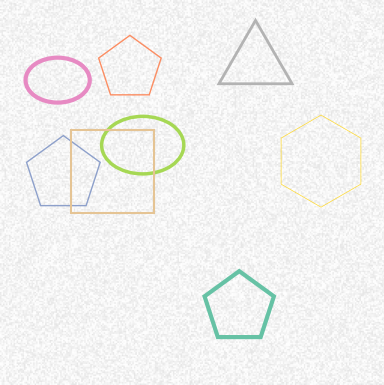[{"shape": "pentagon", "thickness": 3, "radius": 0.47, "center": [0.621, 0.201]}, {"shape": "pentagon", "thickness": 1, "radius": 0.43, "center": [0.337, 0.823]}, {"shape": "pentagon", "thickness": 1, "radius": 0.5, "center": [0.165, 0.547]}, {"shape": "oval", "thickness": 3, "radius": 0.42, "center": [0.15, 0.792]}, {"shape": "oval", "thickness": 2.5, "radius": 0.53, "center": [0.371, 0.623]}, {"shape": "hexagon", "thickness": 0.5, "radius": 0.6, "center": [0.834, 0.582]}, {"shape": "square", "thickness": 1.5, "radius": 0.54, "center": [0.293, 0.555]}, {"shape": "triangle", "thickness": 2, "radius": 0.55, "center": [0.664, 0.837]}]